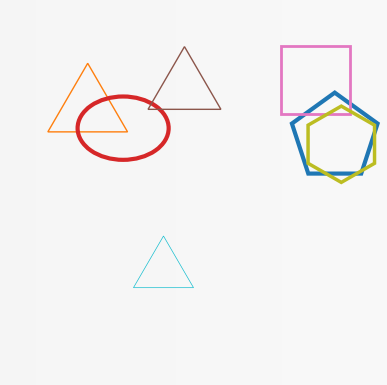[{"shape": "pentagon", "thickness": 3, "radius": 0.58, "center": [0.864, 0.643]}, {"shape": "triangle", "thickness": 1, "radius": 0.59, "center": [0.226, 0.717]}, {"shape": "oval", "thickness": 3, "radius": 0.59, "center": [0.318, 0.667]}, {"shape": "triangle", "thickness": 1, "radius": 0.54, "center": [0.476, 0.77]}, {"shape": "square", "thickness": 2, "radius": 0.44, "center": [0.814, 0.792]}, {"shape": "hexagon", "thickness": 2.5, "radius": 0.5, "center": [0.881, 0.625]}, {"shape": "triangle", "thickness": 0.5, "radius": 0.45, "center": [0.422, 0.298]}]